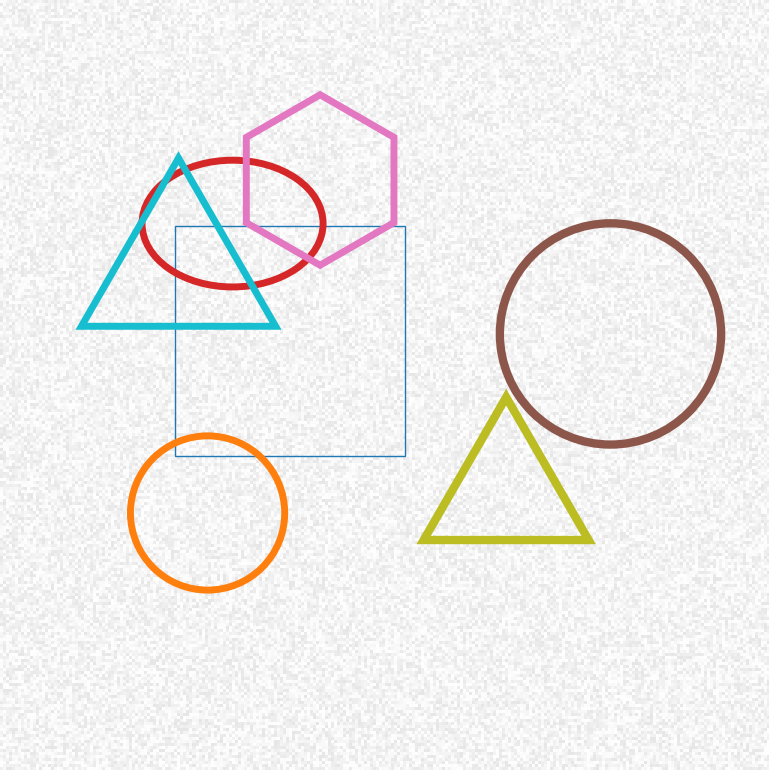[{"shape": "square", "thickness": 0.5, "radius": 0.75, "center": [0.376, 0.558]}, {"shape": "circle", "thickness": 2.5, "radius": 0.5, "center": [0.27, 0.334]}, {"shape": "oval", "thickness": 2.5, "radius": 0.59, "center": [0.302, 0.71]}, {"shape": "circle", "thickness": 3, "radius": 0.72, "center": [0.793, 0.566]}, {"shape": "hexagon", "thickness": 2.5, "radius": 0.55, "center": [0.416, 0.766]}, {"shape": "triangle", "thickness": 3, "radius": 0.62, "center": [0.657, 0.361]}, {"shape": "triangle", "thickness": 2.5, "radius": 0.73, "center": [0.232, 0.649]}]